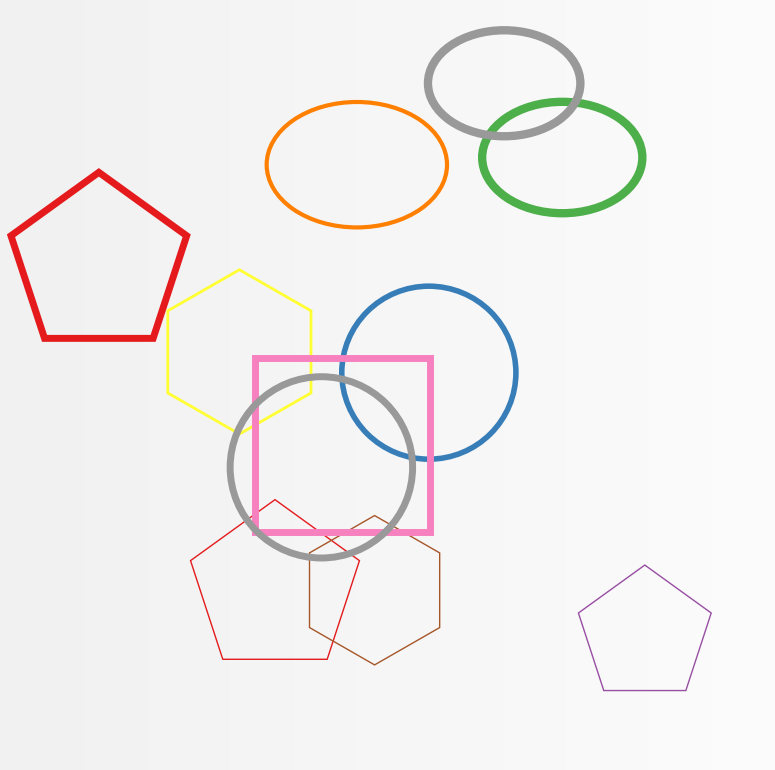[{"shape": "pentagon", "thickness": 2.5, "radius": 0.6, "center": [0.128, 0.657]}, {"shape": "pentagon", "thickness": 0.5, "radius": 0.57, "center": [0.355, 0.236]}, {"shape": "circle", "thickness": 2, "radius": 0.56, "center": [0.553, 0.516]}, {"shape": "oval", "thickness": 3, "radius": 0.52, "center": [0.725, 0.795]}, {"shape": "pentagon", "thickness": 0.5, "radius": 0.45, "center": [0.832, 0.176]}, {"shape": "oval", "thickness": 1.5, "radius": 0.58, "center": [0.46, 0.786]}, {"shape": "hexagon", "thickness": 1, "radius": 0.53, "center": [0.309, 0.543]}, {"shape": "hexagon", "thickness": 0.5, "radius": 0.48, "center": [0.483, 0.233]}, {"shape": "square", "thickness": 2.5, "radius": 0.56, "center": [0.442, 0.422]}, {"shape": "circle", "thickness": 2.5, "radius": 0.59, "center": [0.415, 0.393]}, {"shape": "oval", "thickness": 3, "radius": 0.49, "center": [0.651, 0.892]}]